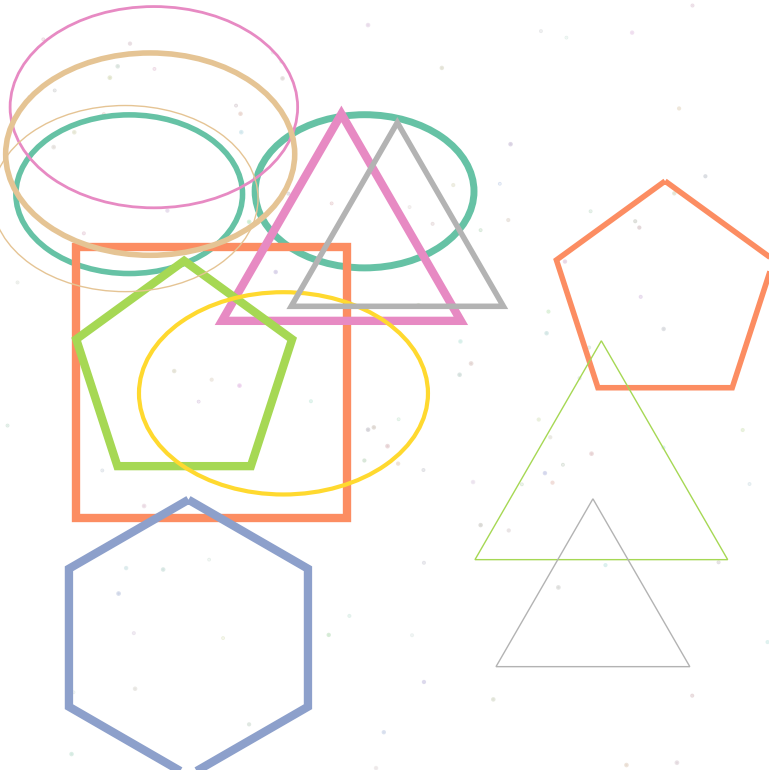[{"shape": "oval", "thickness": 2, "radius": 0.74, "center": [0.168, 0.748]}, {"shape": "oval", "thickness": 2.5, "radius": 0.71, "center": [0.473, 0.752]}, {"shape": "pentagon", "thickness": 2, "radius": 0.74, "center": [0.864, 0.616]}, {"shape": "square", "thickness": 3, "radius": 0.88, "center": [0.275, 0.503]}, {"shape": "hexagon", "thickness": 3, "radius": 0.9, "center": [0.245, 0.172]}, {"shape": "triangle", "thickness": 3, "radius": 0.9, "center": [0.443, 0.673]}, {"shape": "oval", "thickness": 1, "radius": 0.93, "center": [0.2, 0.861]}, {"shape": "triangle", "thickness": 0.5, "radius": 0.95, "center": [0.781, 0.368]}, {"shape": "pentagon", "thickness": 3, "radius": 0.74, "center": [0.239, 0.514]}, {"shape": "oval", "thickness": 1.5, "radius": 0.94, "center": [0.368, 0.489]}, {"shape": "oval", "thickness": 0.5, "radius": 0.86, "center": [0.162, 0.742]}, {"shape": "oval", "thickness": 2, "radius": 0.94, "center": [0.195, 0.8]}, {"shape": "triangle", "thickness": 0.5, "radius": 0.73, "center": [0.77, 0.207]}, {"shape": "triangle", "thickness": 2, "radius": 0.8, "center": [0.516, 0.682]}]